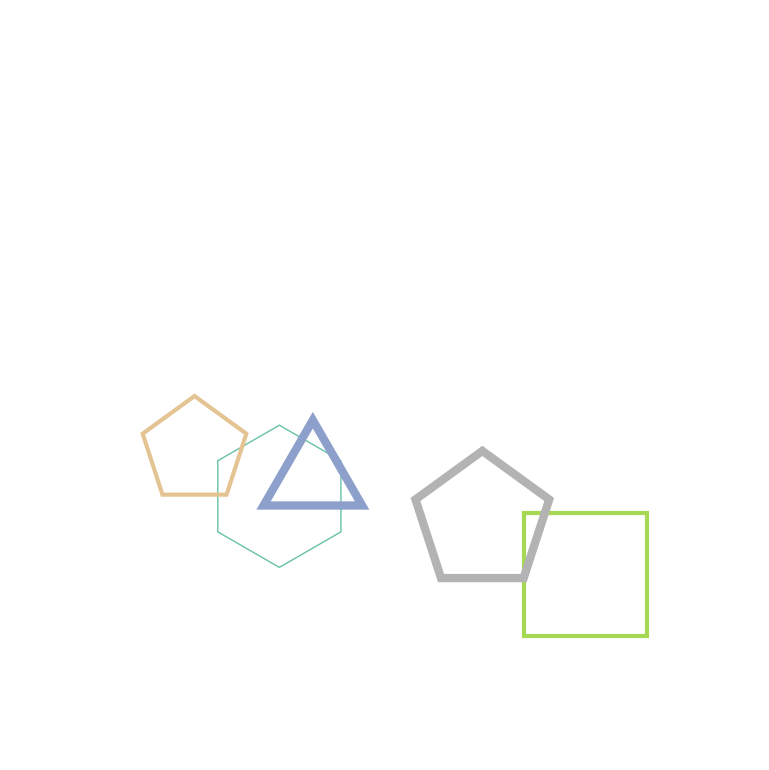[{"shape": "hexagon", "thickness": 0.5, "radius": 0.46, "center": [0.363, 0.355]}, {"shape": "triangle", "thickness": 3, "radius": 0.37, "center": [0.406, 0.38]}, {"shape": "square", "thickness": 1.5, "radius": 0.4, "center": [0.761, 0.254]}, {"shape": "pentagon", "thickness": 1.5, "radius": 0.35, "center": [0.253, 0.415]}, {"shape": "pentagon", "thickness": 3, "radius": 0.46, "center": [0.626, 0.323]}]